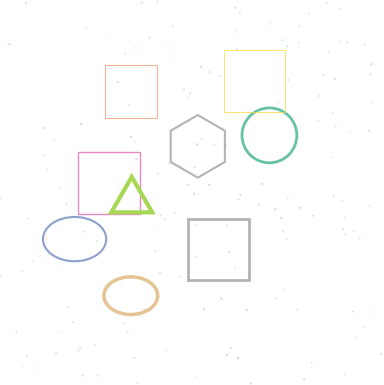[{"shape": "circle", "thickness": 2, "radius": 0.36, "center": [0.7, 0.648]}, {"shape": "square", "thickness": 0.5, "radius": 0.34, "center": [0.34, 0.762]}, {"shape": "oval", "thickness": 1.5, "radius": 0.41, "center": [0.194, 0.379]}, {"shape": "square", "thickness": 1, "radius": 0.4, "center": [0.284, 0.524]}, {"shape": "triangle", "thickness": 3, "radius": 0.31, "center": [0.342, 0.479]}, {"shape": "square", "thickness": 0.5, "radius": 0.4, "center": [0.661, 0.79]}, {"shape": "oval", "thickness": 2.5, "radius": 0.35, "center": [0.34, 0.232]}, {"shape": "square", "thickness": 2, "radius": 0.39, "center": [0.567, 0.351]}, {"shape": "hexagon", "thickness": 1.5, "radius": 0.41, "center": [0.514, 0.62]}]